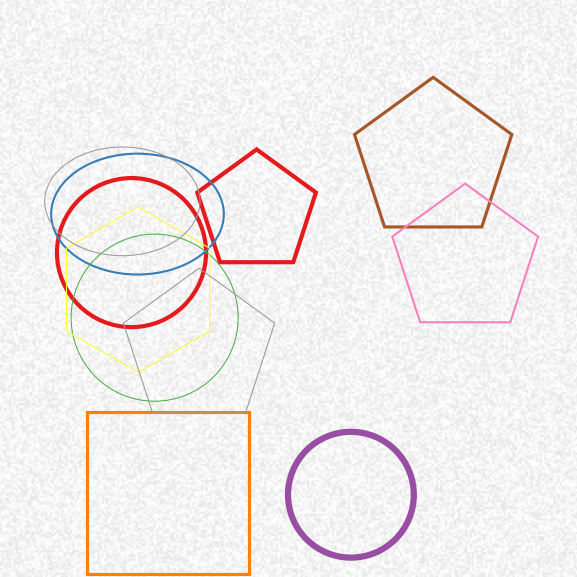[{"shape": "circle", "thickness": 2, "radius": 0.65, "center": [0.228, 0.562]}, {"shape": "pentagon", "thickness": 2, "radius": 0.54, "center": [0.444, 0.632]}, {"shape": "oval", "thickness": 1, "radius": 0.75, "center": [0.238, 0.628]}, {"shape": "circle", "thickness": 0.5, "radius": 0.72, "center": [0.268, 0.449]}, {"shape": "circle", "thickness": 3, "radius": 0.54, "center": [0.608, 0.142]}, {"shape": "square", "thickness": 1.5, "radius": 0.7, "center": [0.29, 0.145]}, {"shape": "hexagon", "thickness": 0.5, "radius": 0.72, "center": [0.239, 0.498]}, {"shape": "pentagon", "thickness": 1.5, "radius": 0.72, "center": [0.75, 0.722]}, {"shape": "pentagon", "thickness": 1, "radius": 0.66, "center": [0.806, 0.548]}, {"shape": "oval", "thickness": 0.5, "radius": 0.67, "center": [0.212, 0.65]}, {"shape": "pentagon", "thickness": 0.5, "radius": 0.69, "center": [0.345, 0.397]}]